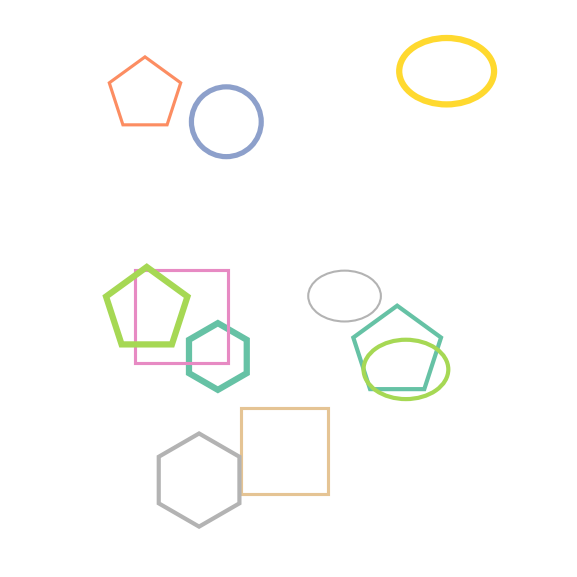[{"shape": "pentagon", "thickness": 2, "radius": 0.4, "center": [0.688, 0.39]}, {"shape": "hexagon", "thickness": 3, "radius": 0.29, "center": [0.377, 0.382]}, {"shape": "pentagon", "thickness": 1.5, "radius": 0.33, "center": [0.251, 0.836]}, {"shape": "circle", "thickness": 2.5, "radius": 0.3, "center": [0.392, 0.788]}, {"shape": "square", "thickness": 1.5, "radius": 0.4, "center": [0.314, 0.452]}, {"shape": "pentagon", "thickness": 3, "radius": 0.37, "center": [0.254, 0.463]}, {"shape": "oval", "thickness": 2, "radius": 0.37, "center": [0.703, 0.359]}, {"shape": "oval", "thickness": 3, "radius": 0.41, "center": [0.773, 0.876]}, {"shape": "square", "thickness": 1.5, "radius": 0.37, "center": [0.492, 0.218]}, {"shape": "hexagon", "thickness": 2, "radius": 0.4, "center": [0.345, 0.168]}, {"shape": "oval", "thickness": 1, "radius": 0.31, "center": [0.597, 0.486]}]